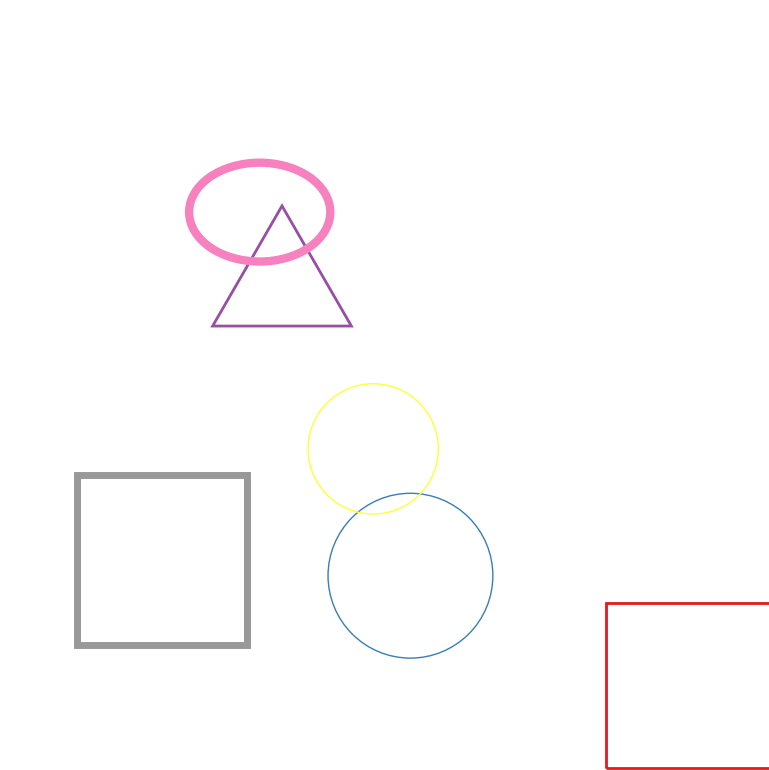[{"shape": "square", "thickness": 1, "radius": 0.53, "center": [0.894, 0.109]}, {"shape": "circle", "thickness": 0.5, "radius": 0.54, "center": [0.533, 0.252]}, {"shape": "triangle", "thickness": 1, "radius": 0.52, "center": [0.366, 0.629]}, {"shape": "circle", "thickness": 0.5, "radius": 0.42, "center": [0.485, 0.417]}, {"shape": "oval", "thickness": 3, "radius": 0.46, "center": [0.337, 0.725]}, {"shape": "square", "thickness": 2.5, "radius": 0.55, "center": [0.21, 0.273]}]